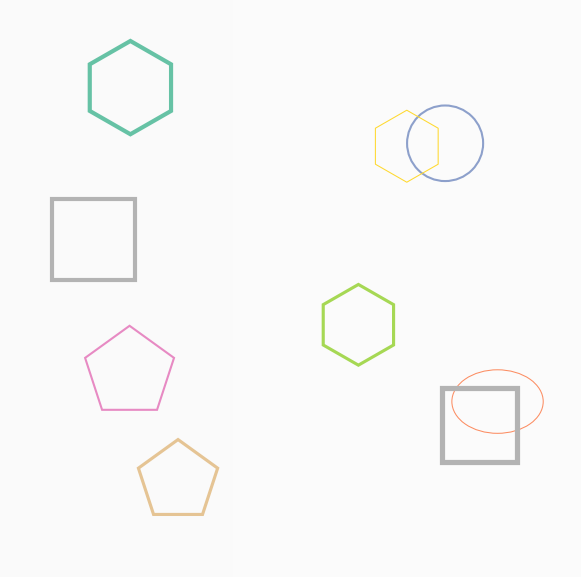[{"shape": "hexagon", "thickness": 2, "radius": 0.4, "center": [0.224, 0.847]}, {"shape": "oval", "thickness": 0.5, "radius": 0.39, "center": [0.856, 0.304]}, {"shape": "circle", "thickness": 1, "radius": 0.33, "center": [0.766, 0.751]}, {"shape": "pentagon", "thickness": 1, "radius": 0.4, "center": [0.223, 0.355]}, {"shape": "hexagon", "thickness": 1.5, "radius": 0.35, "center": [0.617, 0.437]}, {"shape": "hexagon", "thickness": 0.5, "radius": 0.31, "center": [0.7, 0.746]}, {"shape": "pentagon", "thickness": 1.5, "radius": 0.36, "center": [0.306, 0.166]}, {"shape": "square", "thickness": 2, "radius": 0.35, "center": [0.161, 0.584]}, {"shape": "square", "thickness": 2.5, "radius": 0.32, "center": [0.825, 0.263]}]